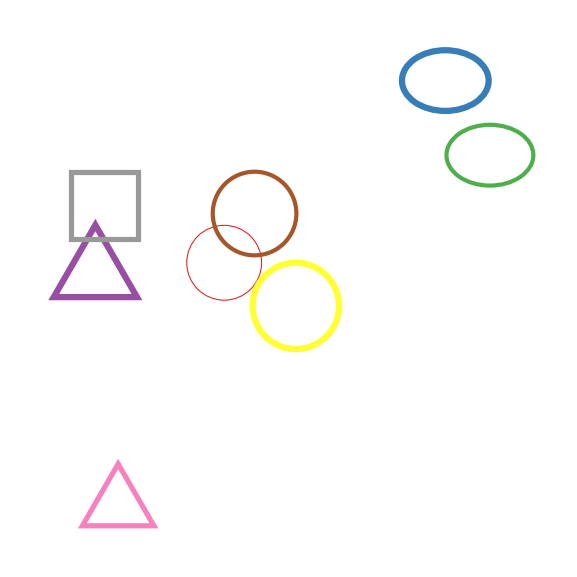[{"shape": "circle", "thickness": 0.5, "radius": 0.32, "center": [0.388, 0.544]}, {"shape": "oval", "thickness": 3, "radius": 0.38, "center": [0.771, 0.86]}, {"shape": "oval", "thickness": 2, "radius": 0.38, "center": [0.848, 0.73]}, {"shape": "triangle", "thickness": 3, "radius": 0.42, "center": [0.165, 0.526]}, {"shape": "circle", "thickness": 3, "radius": 0.37, "center": [0.512, 0.469]}, {"shape": "circle", "thickness": 2, "radius": 0.36, "center": [0.441, 0.629]}, {"shape": "triangle", "thickness": 2.5, "radius": 0.36, "center": [0.205, 0.124]}, {"shape": "square", "thickness": 2.5, "radius": 0.29, "center": [0.181, 0.643]}]